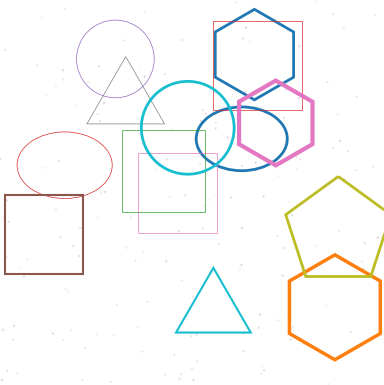[{"shape": "hexagon", "thickness": 2, "radius": 0.59, "center": [0.661, 0.858]}, {"shape": "oval", "thickness": 2, "radius": 0.59, "center": [0.628, 0.639]}, {"shape": "hexagon", "thickness": 2.5, "radius": 0.68, "center": [0.87, 0.202]}, {"shape": "square", "thickness": 0.5, "radius": 0.54, "center": [0.424, 0.555]}, {"shape": "oval", "thickness": 0.5, "radius": 0.62, "center": [0.168, 0.571]}, {"shape": "square", "thickness": 0.5, "radius": 0.58, "center": [0.668, 0.829]}, {"shape": "circle", "thickness": 0.5, "radius": 0.5, "center": [0.3, 0.847]}, {"shape": "square", "thickness": 1.5, "radius": 0.51, "center": [0.113, 0.391]}, {"shape": "square", "thickness": 0.5, "radius": 0.52, "center": [0.462, 0.499]}, {"shape": "hexagon", "thickness": 3, "radius": 0.55, "center": [0.716, 0.681]}, {"shape": "triangle", "thickness": 0.5, "radius": 0.58, "center": [0.327, 0.736]}, {"shape": "pentagon", "thickness": 2, "radius": 0.72, "center": [0.879, 0.398]}, {"shape": "circle", "thickness": 2, "radius": 0.6, "center": [0.488, 0.668]}, {"shape": "triangle", "thickness": 1.5, "radius": 0.56, "center": [0.554, 0.192]}]